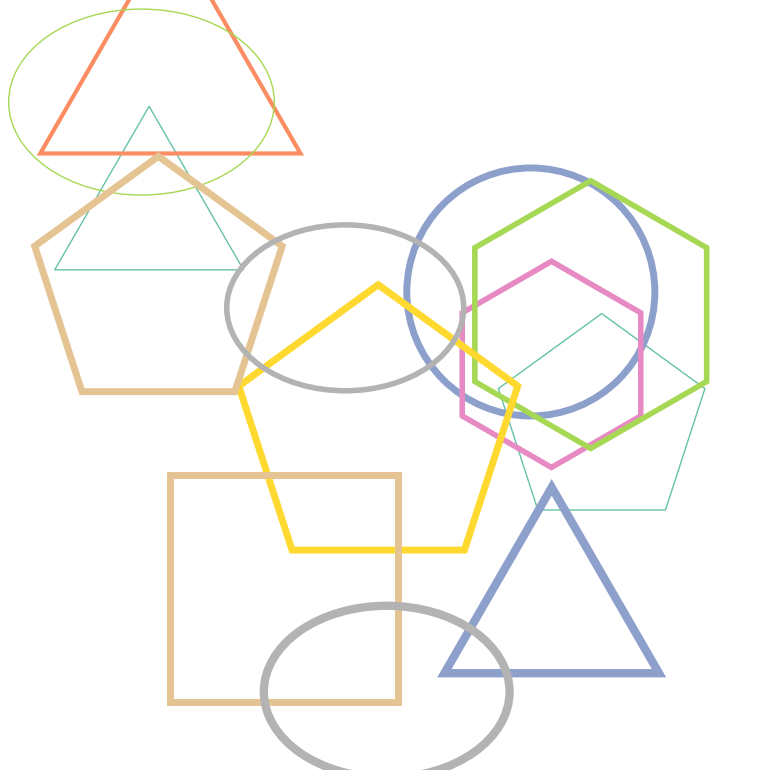[{"shape": "pentagon", "thickness": 0.5, "radius": 0.71, "center": [0.781, 0.452]}, {"shape": "triangle", "thickness": 0.5, "radius": 0.71, "center": [0.194, 0.72]}, {"shape": "triangle", "thickness": 1.5, "radius": 0.98, "center": [0.221, 0.898]}, {"shape": "triangle", "thickness": 3, "radius": 0.8, "center": [0.717, 0.206]}, {"shape": "circle", "thickness": 2.5, "radius": 0.81, "center": [0.689, 0.621]}, {"shape": "hexagon", "thickness": 2, "radius": 0.67, "center": [0.716, 0.527]}, {"shape": "hexagon", "thickness": 2, "radius": 0.87, "center": [0.767, 0.591]}, {"shape": "oval", "thickness": 0.5, "radius": 0.86, "center": [0.184, 0.867]}, {"shape": "pentagon", "thickness": 2.5, "radius": 0.95, "center": [0.491, 0.44]}, {"shape": "square", "thickness": 2.5, "radius": 0.74, "center": [0.369, 0.236]}, {"shape": "pentagon", "thickness": 2.5, "radius": 0.84, "center": [0.206, 0.628]}, {"shape": "oval", "thickness": 3, "radius": 0.8, "center": [0.502, 0.102]}, {"shape": "oval", "thickness": 2, "radius": 0.77, "center": [0.448, 0.6]}]